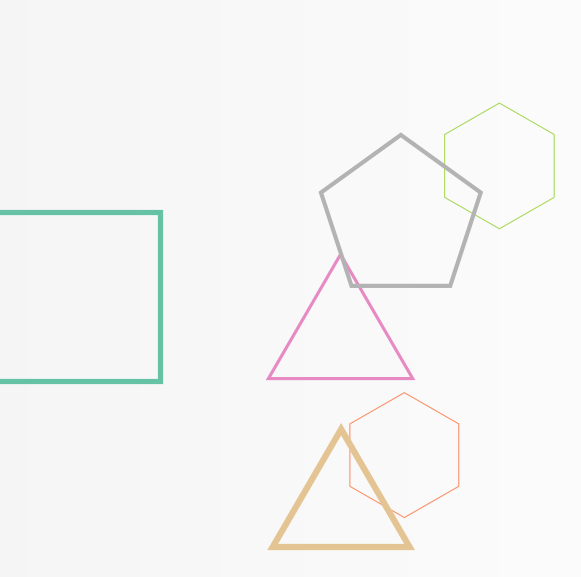[{"shape": "square", "thickness": 2.5, "radius": 0.73, "center": [0.129, 0.486]}, {"shape": "hexagon", "thickness": 0.5, "radius": 0.54, "center": [0.696, 0.211]}, {"shape": "triangle", "thickness": 1.5, "radius": 0.72, "center": [0.586, 0.415]}, {"shape": "hexagon", "thickness": 0.5, "radius": 0.54, "center": [0.859, 0.712]}, {"shape": "triangle", "thickness": 3, "radius": 0.68, "center": [0.587, 0.12]}, {"shape": "pentagon", "thickness": 2, "radius": 0.72, "center": [0.69, 0.621]}]